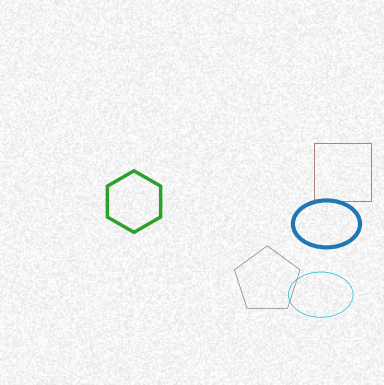[{"shape": "oval", "thickness": 3, "radius": 0.44, "center": [0.848, 0.418]}, {"shape": "hexagon", "thickness": 2.5, "radius": 0.4, "center": [0.348, 0.476]}, {"shape": "square", "thickness": 0.5, "radius": 0.38, "center": [0.889, 0.553]}, {"shape": "pentagon", "thickness": 0.5, "radius": 0.45, "center": [0.694, 0.272]}, {"shape": "oval", "thickness": 0.5, "radius": 0.42, "center": [0.833, 0.235]}]